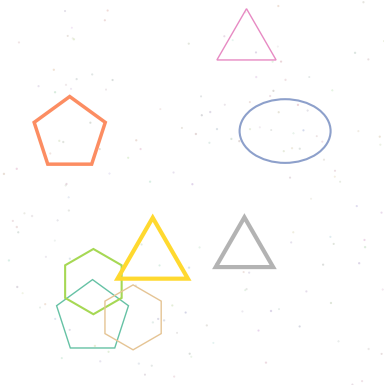[{"shape": "pentagon", "thickness": 1, "radius": 0.49, "center": [0.24, 0.176]}, {"shape": "pentagon", "thickness": 2.5, "radius": 0.49, "center": [0.181, 0.652]}, {"shape": "oval", "thickness": 1.5, "radius": 0.59, "center": [0.74, 0.66]}, {"shape": "triangle", "thickness": 1, "radius": 0.44, "center": [0.64, 0.889]}, {"shape": "hexagon", "thickness": 1.5, "radius": 0.42, "center": [0.243, 0.269]}, {"shape": "triangle", "thickness": 3, "radius": 0.53, "center": [0.397, 0.329]}, {"shape": "hexagon", "thickness": 1, "radius": 0.42, "center": [0.346, 0.176]}, {"shape": "triangle", "thickness": 3, "radius": 0.43, "center": [0.635, 0.349]}]